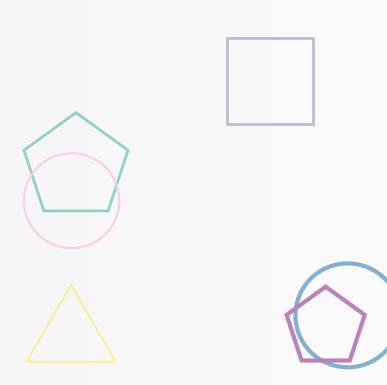[{"shape": "pentagon", "thickness": 2, "radius": 0.71, "center": [0.196, 0.566]}, {"shape": "square", "thickness": 2, "radius": 0.56, "center": [0.697, 0.79]}, {"shape": "circle", "thickness": 3, "radius": 0.67, "center": [0.897, 0.181]}, {"shape": "circle", "thickness": 1.5, "radius": 0.62, "center": [0.185, 0.479]}, {"shape": "pentagon", "thickness": 3, "radius": 0.53, "center": [0.84, 0.149]}, {"shape": "triangle", "thickness": 1, "radius": 0.67, "center": [0.183, 0.127]}]